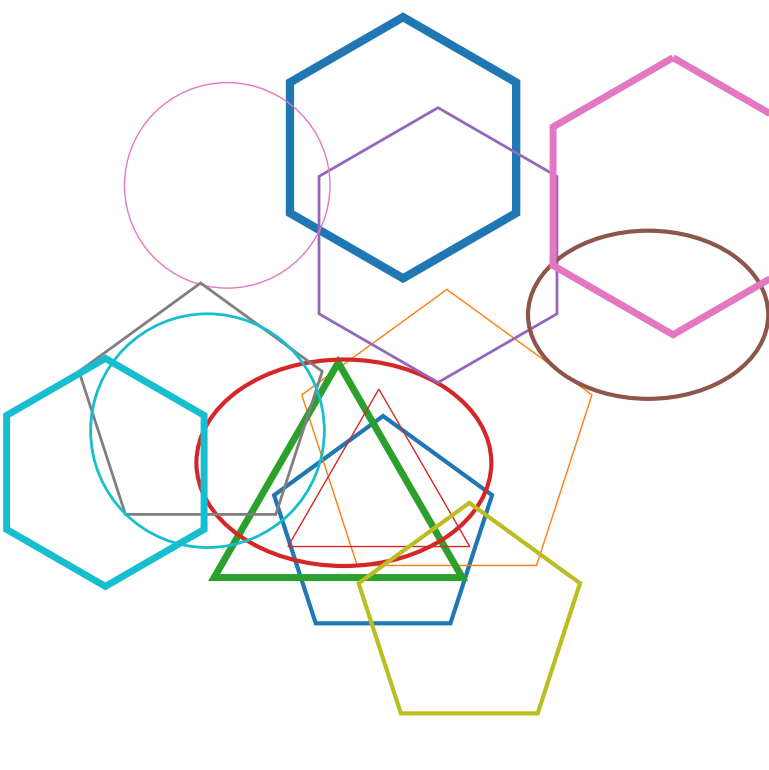[{"shape": "hexagon", "thickness": 3, "radius": 0.85, "center": [0.523, 0.808]}, {"shape": "pentagon", "thickness": 1.5, "radius": 0.74, "center": [0.498, 0.311]}, {"shape": "pentagon", "thickness": 0.5, "radius": 0.99, "center": [0.58, 0.426]}, {"shape": "triangle", "thickness": 2.5, "radius": 0.93, "center": [0.439, 0.343]}, {"shape": "triangle", "thickness": 0.5, "radius": 0.68, "center": [0.492, 0.358]}, {"shape": "oval", "thickness": 1.5, "radius": 0.96, "center": [0.447, 0.399]}, {"shape": "hexagon", "thickness": 1, "radius": 0.89, "center": [0.569, 0.682]}, {"shape": "oval", "thickness": 1.5, "radius": 0.78, "center": [0.842, 0.591]}, {"shape": "circle", "thickness": 0.5, "radius": 0.67, "center": [0.295, 0.759]}, {"shape": "hexagon", "thickness": 2.5, "radius": 0.9, "center": [0.874, 0.745]}, {"shape": "pentagon", "thickness": 1, "radius": 0.83, "center": [0.261, 0.466]}, {"shape": "pentagon", "thickness": 1.5, "radius": 0.76, "center": [0.609, 0.196]}, {"shape": "circle", "thickness": 1, "radius": 0.76, "center": [0.269, 0.441]}, {"shape": "hexagon", "thickness": 2.5, "radius": 0.74, "center": [0.137, 0.387]}]